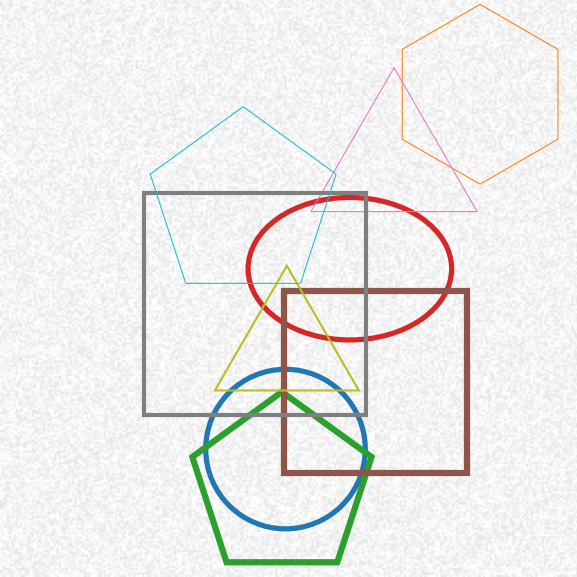[{"shape": "circle", "thickness": 2.5, "radius": 0.69, "center": [0.494, 0.222]}, {"shape": "hexagon", "thickness": 0.5, "radius": 0.78, "center": [0.831, 0.836]}, {"shape": "pentagon", "thickness": 3, "radius": 0.82, "center": [0.488, 0.157]}, {"shape": "oval", "thickness": 2.5, "radius": 0.88, "center": [0.606, 0.534]}, {"shape": "square", "thickness": 3, "radius": 0.79, "center": [0.65, 0.337]}, {"shape": "triangle", "thickness": 0.5, "radius": 0.83, "center": [0.682, 0.716]}, {"shape": "square", "thickness": 2, "radius": 0.96, "center": [0.441, 0.473]}, {"shape": "triangle", "thickness": 1, "radius": 0.72, "center": [0.497, 0.395]}, {"shape": "pentagon", "thickness": 0.5, "radius": 0.85, "center": [0.421, 0.645]}]